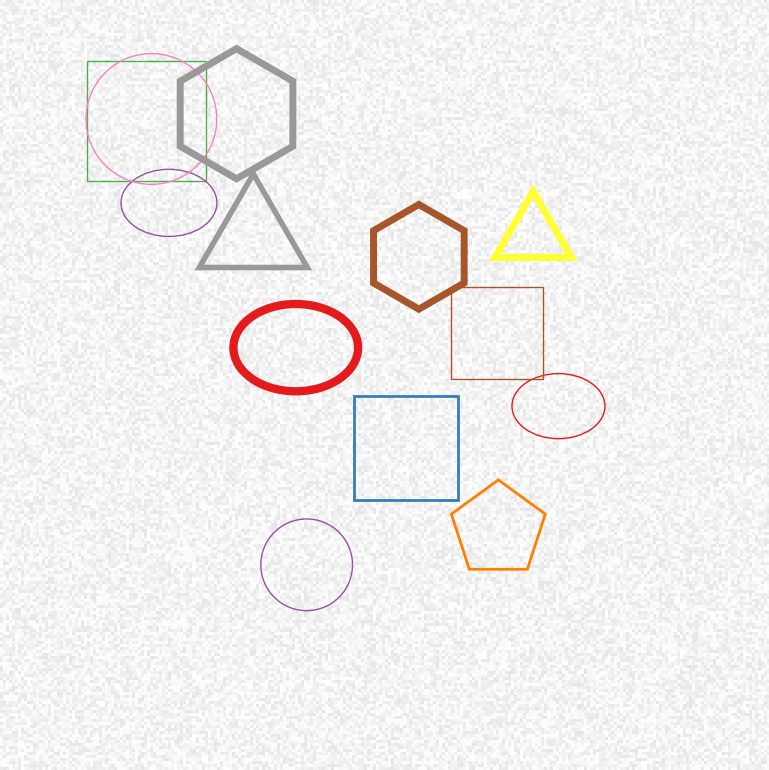[{"shape": "oval", "thickness": 3, "radius": 0.4, "center": [0.384, 0.549]}, {"shape": "oval", "thickness": 0.5, "radius": 0.3, "center": [0.725, 0.473]}, {"shape": "square", "thickness": 1, "radius": 0.34, "center": [0.527, 0.418]}, {"shape": "square", "thickness": 0.5, "radius": 0.39, "center": [0.19, 0.843]}, {"shape": "oval", "thickness": 0.5, "radius": 0.31, "center": [0.219, 0.737]}, {"shape": "circle", "thickness": 0.5, "radius": 0.3, "center": [0.398, 0.266]}, {"shape": "pentagon", "thickness": 1, "radius": 0.32, "center": [0.647, 0.313]}, {"shape": "triangle", "thickness": 2.5, "radius": 0.29, "center": [0.692, 0.694]}, {"shape": "hexagon", "thickness": 2.5, "radius": 0.34, "center": [0.544, 0.666]}, {"shape": "square", "thickness": 0.5, "radius": 0.3, "center": [0.645, 0.568]}, {"shape": "circle", "thickness": 0.5, "radius": 0.42, "center": [0.197, 0.845]}, {"shape": "hexagon", "thickness": 2.5, "radius": 0.42, "center": [0.307, 0.852]}, {"shape": "triangle", "thickness": 2, "radius": 0.4, "center": [0.329, 0.693]}]